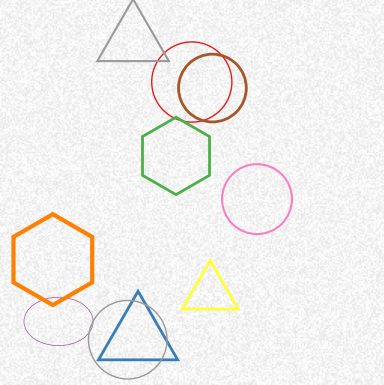[{"shape": "circle", "thickness": 1, "radius": 0.52, "center": [0.498, 0.787]}, {"shape": "triangle", "thickness": 2, "radius": 0.59, "center": [0.359, 0.125]}, {"shape": "hexagon", "thickness": 2, "radius": 0.5, "center": [0.457, 0.595]}, {"shape": "oval", "thickness": 0.5, "radius": 0.45, "center": [0.152, 0.165]}, {"shape": "hexagon", "thickness": 3, "radius": 0.59, "center": [0.137, 0.326]}, {"shape": "triangle", "thickness": 2, "radius": 0.42, "center": [0.546, 0.239]}, {"shape": "circle", "thickness": 2, "radius": 0.44, "center": [0.552, 0.771]}, {"shape": "circle", "thickness": 1.5, "radius": 0.45, "center": [0.668, 0.483]}, {"shape": "triangle", "thickness": 1.5, "radius": 0.54, "center": [0.346, 0.895]}, {"shape": "circle", "thickness": 1, "radius": 0.51, "center": [0.332, 0.118]}]